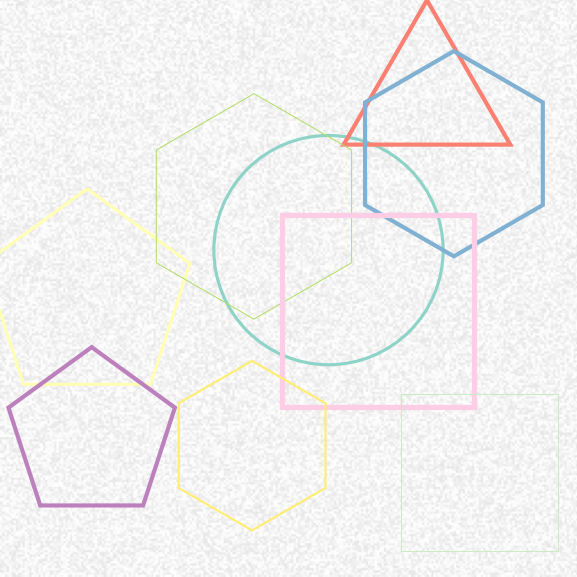[{"shape": "circle", "thickness": 1.5, "radius": 0.99, "center": [0.569, 0.566]}, {"shape": "pentagon", "thickness": 1.5, "radius": 0.94, "center": [0.151, 0.485]}, {"shape": "triangle", "thickness": 2, "radius": 0.83, "center": [0.739, 0.832]}, {"shape": "hexagon", "thickness": 2, "radius": 0.89, "center": [0.786, 0.733]}, {"shape": "hexagon", "thickness": 0.5, "radius": 0.98, "center": [0.44, 0.642]}, {"shape": "square", "thickness": 2.5, "radius": 0.83, "center": [0.654, 0.46]}, {"shape": "pentagon", "thickness": 2, "radius": 0.76, "center": [0.159, 0.246]}, {"shape": "square", "thickness": 0.5, "radius": 0.68, "center": [0.831, 0.181]}, {"shape": "hexagon", "thickness": 1, "radius": 0.73, "center": [0.436, 0.227]}]